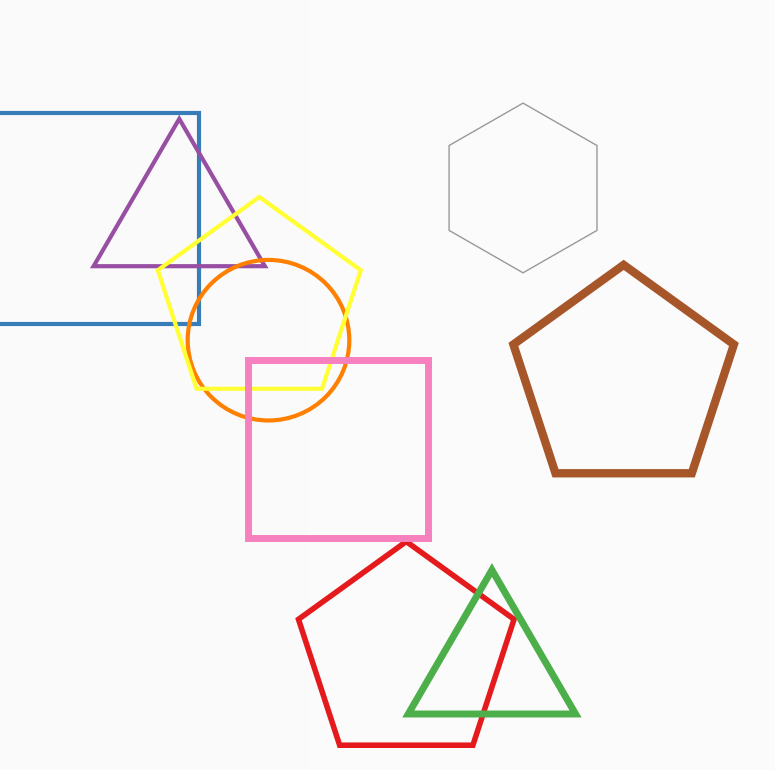[{"shape": "pentagon", "thickness": 2, "radius": 0.73, "center": [0.524, 0.15]}, {"shape": "square", "thickness": 1.5, "radius": 0.68, "center": [0.12, 0.717]}, {"shape": "triangle", "thickness": 2.5, "radius": 0.62, "center": [0.635, 0.135]}, {"shape": "triangle", "thickness": 1.5, "radius": 0.64, "center": [0.231, 0.718]}, {"shape": "circle", "thickness": 1.5, "radius": 0.52, "center": [0.346, 0.558]}, {"shape": "pentagon", "thickness": 1.5, "radius": 0.69, "center": [0.335, 0.607]}, {"shape": "pentagon", "thickness": 3, "radius": 0.75, "center": [0.805, 0.506]}, {"shape": "square", "thickness": 2.5, "radius": 0.58, "center": [0.436, 0.417]}, {"shape": "hexagon", "thickness": 0.5, "radius": 0.55, "center": [0.675, 0.756]}]